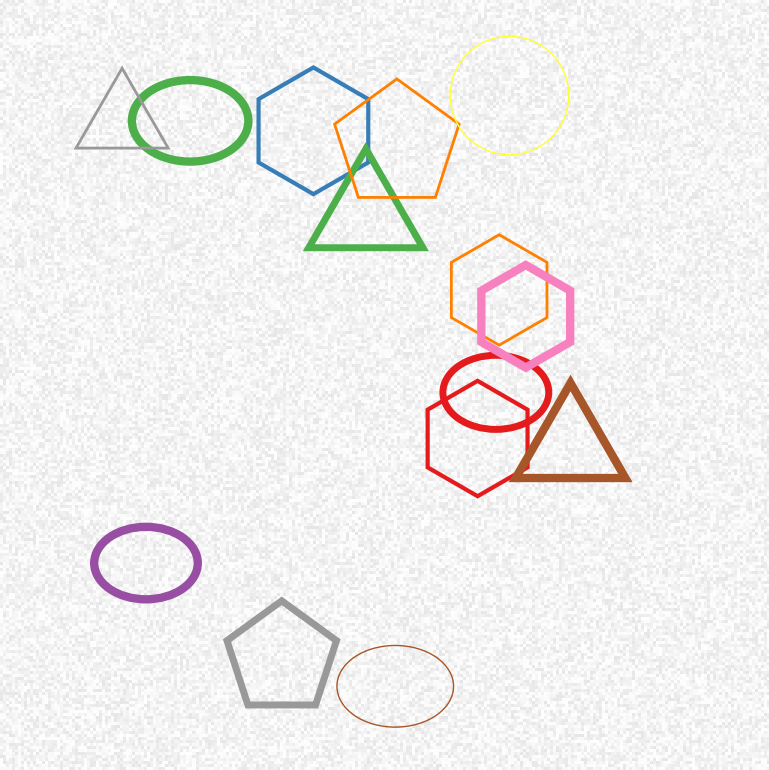[{"shape": "hexagon", "thickness": 1.5, "radius": 0.37, "center": [0.62, 0.43]}, {"shape": "oval", "thickness": 2.5, "radius": 0.34, "center": [0.644, 0.49]}, {"shape": "hexagon", "thickness": 1.5, "radius": 0.41, "center": [0.407, 0.83]}, {"shape": "oval", "thickness": 3, "radius": 0.38, "center": [0.247, 0.843]}, {"shape": "triangle", "thickness": 2.5, "radius": 0.43, "center": [0.475, 0.721]}, {"shape": "oval", "thickness": 3, "radius": 0.34, "center": [0.19, 0.269]}, {"shape": "hexagon", "thickness": 1, "radius": 0.36, "center": [0.648, 0.623]}, {"shape": "pentagon", "thickness": 1, "radius": 0.43, "center": [0.515, 0.812]}, {"shape": "circle", "thickness": 0.5, "radius": 0.38, "center": [0.662, 0.876]}, {"shape": "oval", "thickness": 0.5, "radius": 0.38, "center": [0.513, 0.109]}, {"shape": "triangle", "thickness": 3, "radius": 0.41, "center": [0.741, 0.42]}, {"shape": "hexagon", "thickness": 3, "radius": 0.33, "center": [0.683, 0.589]}, {"shape": "pentagon", "thickness": 2.5, "radius": 0.37, "center": [0.366, 0.145]}, {"shape": "triangle", "thickness": 1, "radius": 0.35, "center": [0.159, 0.842]}]